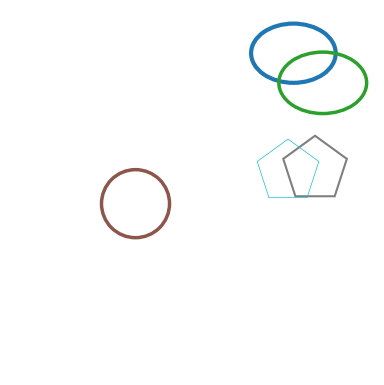[{"shape": "oval", "thickness": 3, "radius": 0.55, "center": [0.762, 0.862]}, {"shape": "oval", "thickness": 2.5, "radius": 0.57, "center": [0.838, 0.785]}, {"shape": "circle", "thickness": 2.5, "radius": 0.44, "center": [0.352, 0.471]}, {"shape": "pentagon", "thickness": 1.5, "radius": 0.43, "center": [0.818, 0.561]}, {"shape": "pentagon", "thickness": 0.5, "radius": 0.42, "center": [0.748, 0.555]}]